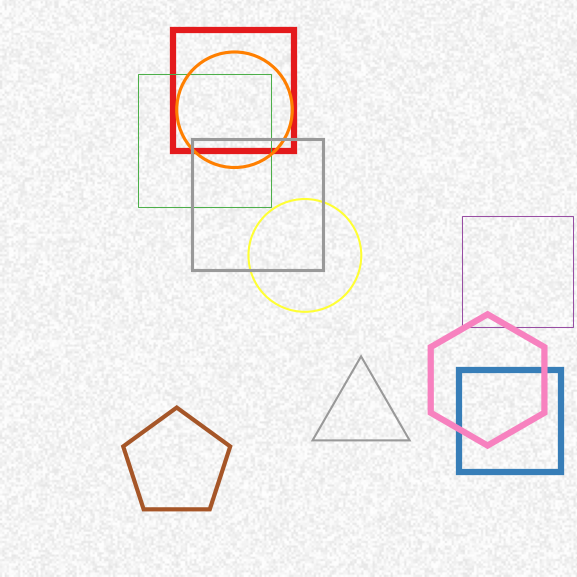[{"shape": "square", "thickness": 3, "radius": 0.52, "center": [0.405, 0.843]}, {"shape": "square", "thickness": 3, "radius": 0.44, "center": [0.883, 0.27]}, {"shape": "square", "thickness": 0.5, "radius": 0.58, "center": [0.354, 0.756]}, {"shape": "square", "thickness": 0.5, "radius": 0.48, "center": [0.897, 0.529]}, {"shape": "circle", "thickness": 1.5, "radius": 0.5, "center": [0.406, 0.809]}, {"shape": "circle", "thickness": 1, "radius": 0.49, "center": [0.528, 0.557]}, {"shape": "pentagon", "thickness": 2, "radius": 0.49, "center": [0.306, 0.196]}, {"shape": "hexagon", "thickness": 3, "radius": 0.57, "center": [0.844, 0.341]}, {"shape": "square", "thickness": 1.5, "radius": 0.57, "center": [0.446, 0.645]}, {"shape": "triangle", "thickness": 1, "radius": 0.49, "center": [0.625, 0.285]}]